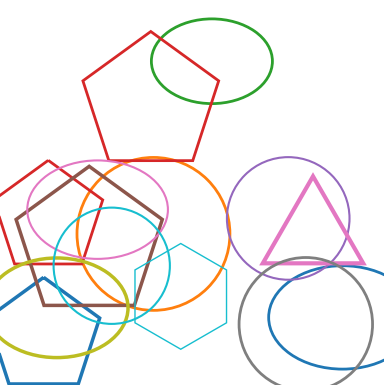[{"shape": "pentagon", "thickness": 2.5, "radius": 0.77, "center": [0.113, 0.127]}, {"shape": "oval", "thickness": 2, "radius": 0.96, "center": [0.89, 0.176]}, {"shape": "circle", "thickness": 2, "radius": 0.99, "center": [0.399, 0.392]}, {"shape": "oval", "thickness": 2, "radius": 0.79, "center": [0.55, 0.841]}, {"shape": "pentagon", "thickness": 2, "radius": 0.93, "center": [0.392, 0.733]}, {"shape": "pentagon", "thickness": 2, "radius": 0.74, "center": [0.125, 0.435]}, {"shape": "circle", "thickness": 1.5, "radius": 0.8, "center": [0.749, 0.433]}, {"shape": "pentagon", "thickness": 2.5, "radius": 1.0, "center": [0.232, 0.368]}, {"shape": "triangle", "thickness": 3, "radius": 0.75, "center": [0.813, 0.391]}, {"shape": "oval", "thickness": 1.5, "radius": 0.91, "center": [0.253, 0.455]}, {"shape": "circle", "thickness": 2, "radius": 0.87, "center": [0.794, 0.158]}, {"shape": "oval", "thickness": 2.5, "radius": 0.92, "center": [0.148, 0.201]}, {"shape": "circle", "thickness": 1.5, "radius": 0.76, "center": [0.29, 0.31]}, {"shape": "hexagon", "thickness": 1, "radius": 0.69, "center": [0.469, 0.23]}]